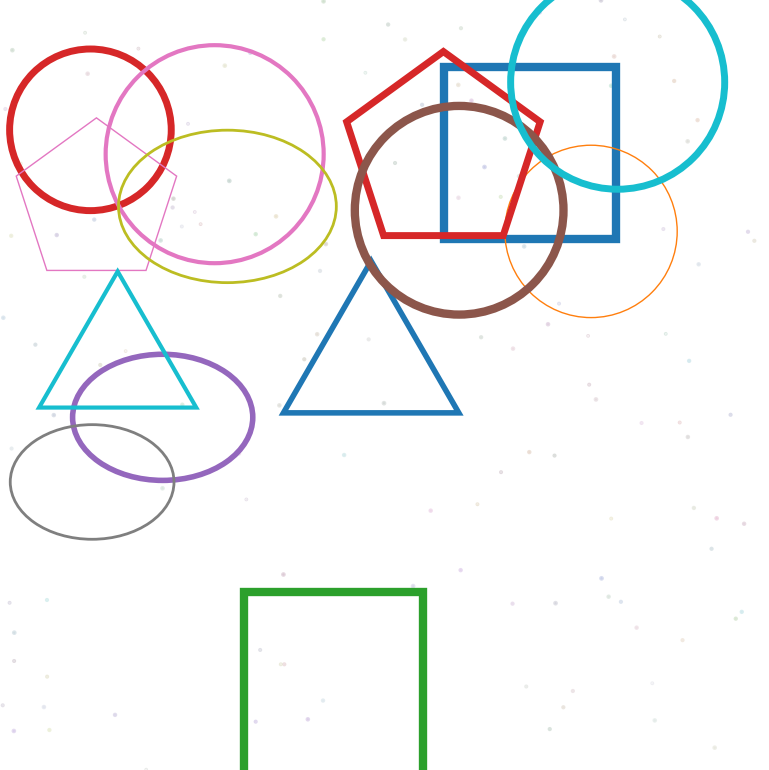[{"shape": "square", "thickness": 3, "radius": 0.56, "center": [0.688, 0.801]}, {"shape": "triangle", "thickness": 2, "radius": 0.66, "center": [0.482, 0.53]}, {"shape": "circle", "thickness": 0.5, "radius": 0.56, "center": [0.768, 0.699]}, {"shape": "square", "thickness": 3, "radius": 0.58, "center": [0.433, 0.115]}, {"shape": "pentagon", "thickness": 2.5, "radius": 0.66, "center": [0.576, 0.801]}, {"shape": "circle", "thickness": 2.5, "radius": 0.52, "center": [0.117, 0.831]}, {"shape": "oval", "thickness": 2, "radius": 0.58, "center": [0.211, 0.458]}, {"shape": "circle", "thickness": 3, "radius": 0.68, "center": [0.596, 0.727]}, {"shape": "pentagon", "thickness": 0.5, "radius": 0.55, "center": [0.125, 0.737]}, {"shape": "circle", "thickness": 1.5, "radius": 0.71, "center": [0.279, 0.8]}, {"shape": "oval", "thickness": 1, "radius": 0.53, "center": [0.12, 0.374]}, {"shape": "oval", "thickness": 1, "radius": 0.71, "center": [0.295, 0.732]}, {"shape": "triangle", "thickness": 1.5, "radius": 0.59, "center": [0.153, 0.53]}, {"shape": "circle", "thickness": 2.5, "radius": 0.69, "center": [0.802, 0.893]}]